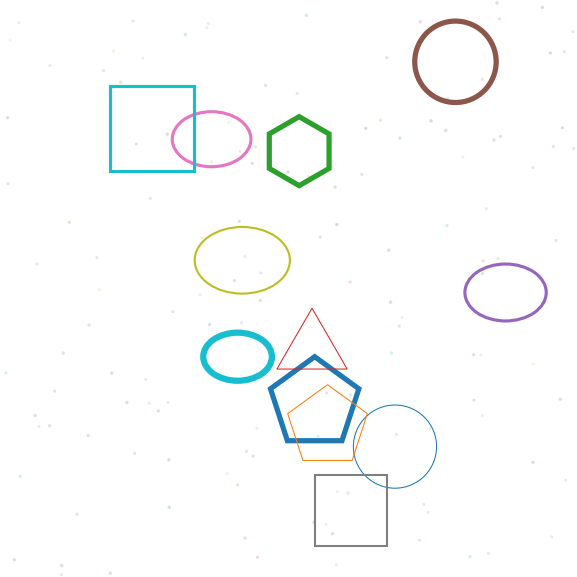[{"shape": "circle", "thickness": 0.5, "radius": 0.36, "center": [0.684, 0.226]}, {"shape": "pentagon", "thickness": 2.5, "radius": 0.4, "center": [0.545, 0.301]}, {"shape": "pentagon", "thickness": 0.5, "radius": 0.36, "center": [0.567, 0.26]}, {"shape": "hexagon", "thickness": 2.5, "radius": 0.3, "center": [0.518, 0.737]}, {"shape": "triangle", "thickness": 0.5, "radius": 0.35, "center": [0.54, 0.395]}, {"shape": "oval", "thickness": 1.5, "radius": 0.35, "center": [0.875, 0.493]}, {"shape": "circle", "thickness": 2.5, "radius": 0.35, "center": [0.789, 0.892]}, {"shape": "oval", "thickness": 1.5, "radius": 0.34, "center": [0.366, 0.758]}, {"shape": "square", "thickness": 1, "radius": 0.31, "center": [0.607, 0.115]}, {"shape": "oval", "thickness": 1, "radius": 0.41, "center": [0.42, 0.548]}, {"shape": "square", "thickness": 1.5, "radius": 0.36, "center": [0.263, 0.777]}, {"shape": "oval", "thickness": 3, "radius": 0.3, "center": [0.411, 0.381]}]